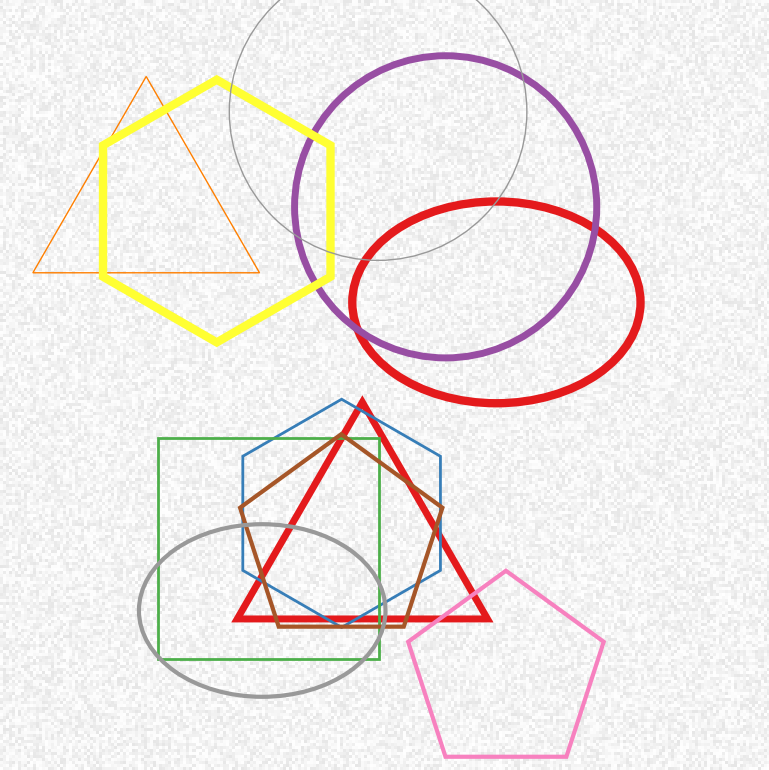[{"shape": "triangle", "thickness": 2.5, "radius": 0.94, "center": [0.471, 0.29]}, {"shape": "oval", "thickness": 3, "radius": 0.94, "center": [0.645, 0.607]}, {"shape": "hexagon", "thickness": 1, "radius": 0.74, "center": [0.444, 0.333]}, {"shape": "square", "thickness": 1, "radius": 0.72, "center": [0.348, 0.288]}, {"shape": "circle", "thickness": 2.5, "radius": 0.98, "center": [0.579, 0.731]}, {"shape": "triangle", "thickness": 0.5, "radius": 0.85, "center": [0.19, 0.731]}, {"shape": "hexagon", "thickness": 3, "radius": 0.85, "center": [0.282, 0.726]}, {"shape": "pentagon", "thickness": 1.5, "radius": 0.69, "center": [0.443, 0.298]}, {"shape": "pentagon", "thickness": 1.5, "radius": 0.67, "center": [0.657, 0.125]}, {"shape": "oval", "thickness": 1.5, "radius": 0.8, "center": [0.341, 0.207]}, {"shape": "circle", "thickness": 0.5, "radius": 0.97, "center": [0.491, 0.855]}]